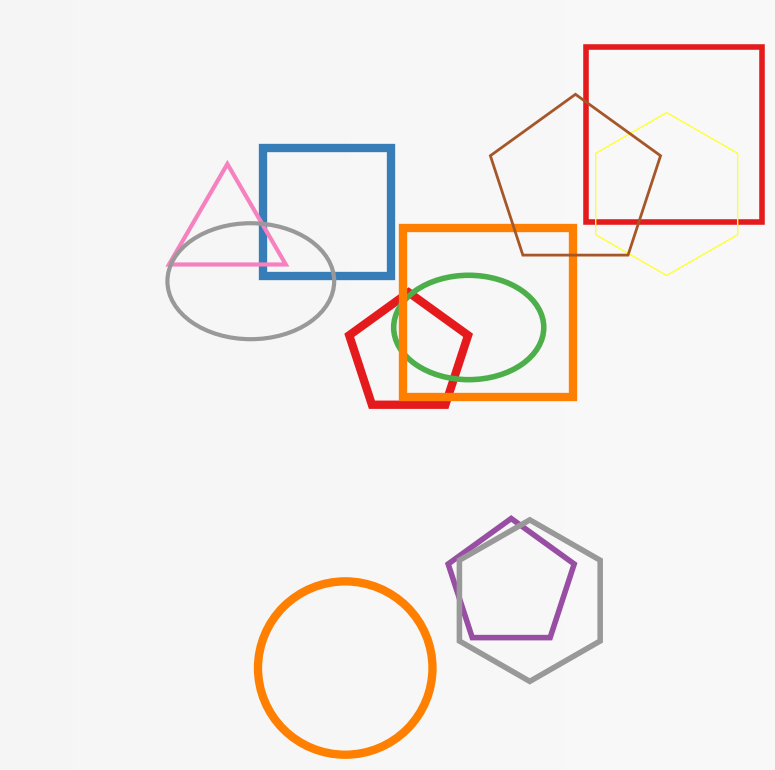[{"shape": "pentagon", "thickness": 3, "radius": 0.4, "center": [0.527, 0.54]}, {"shape": "square", "thickness": 2, "radius": 0.57, "center": [0.87, 0.826]}, {"shape": "square", "thickness": 3, "radius": 0.41, "center": [0.422, 0.724]}, {"shape": "oval", "thickness": 2, "radius": 0.48, "center": [0.605, 0.575]}, {"shape": "pentagon", "thickness": 2, "radius": 0.43, "center": [0.66, 0.241]}, {"shape": "circle", "thickness": 3, "radius": 0.56, "center": [0.445, 0.132]}, {"shape": "square", "thickness": 3, "radius": 0.55, "center": [0.629, 0.594]}, {"shape": "hexagon", "thickness": 0.5, "radius": 0.53, "center": [0.86, 0.748]}, {"shape": "pentagon", "thickness": 1, "radius": 0.58, "center": [0.743, 0.762]}, {"shape": "triangle", "thickness": 1.5, "radius": 0.44, "center": [0.293, 0.7]}, {"shape": "hexagon", "thickness": 2, "radius": 0.52, "center": [0.684, 0.22]}, {"shape": "oval", "thickness": 1.5, "radius": 0.54, "center": [0.324, 0.635]}]